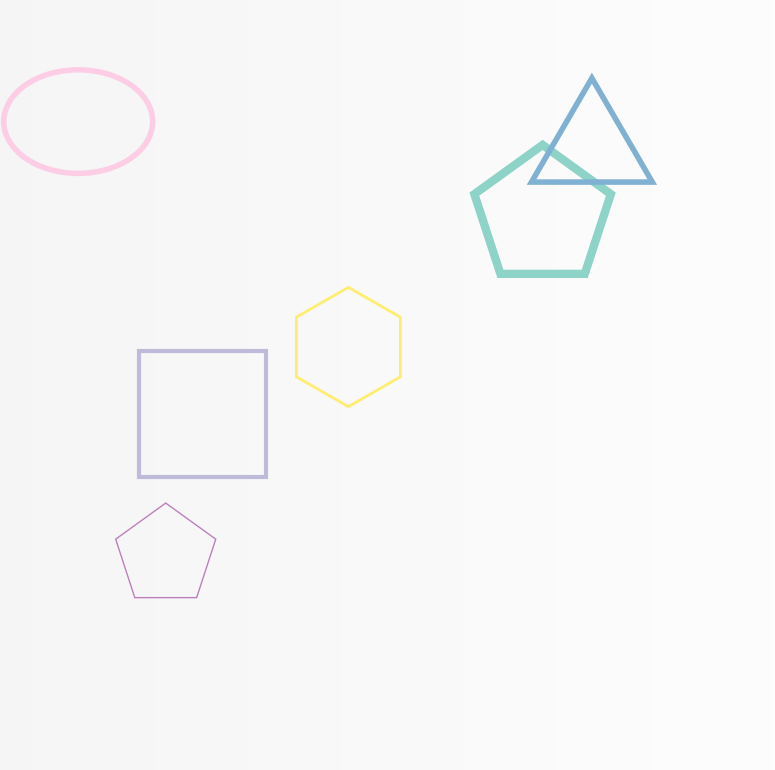[{"shape": "pentagon", "thickness": 3, "radius": 0.46, "center": [0.7, 0.719]}, {"shape": "square", "thickness": 1.5, "radius": 0.41, "center": [0.261, 0.463]}, {"shape": "triangle", "thickness": 2, "radius": 0.45, "center": [0.764, 0.809]}, {"shape": "oval", "thickness": 2, "radius": 0.48, "center": [0.101, 0.842]}, {"shape": "pentagon", "thickness": 0.5, "radius": 0.34, "center": [0.214, 0.279]}, {"shape": "hexagon", "thickness": 1, "radius": 0.39, "center": [0.45, 0.549]}]